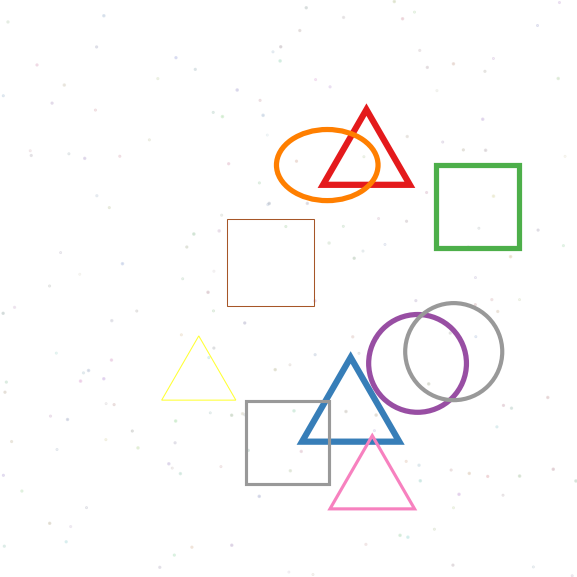[{"shape": "triangle", "thickness": 3, "radius": 0.43, "center": [0.635, 0.723]}, {"shape": "triangle", "thickness": 3, "radius": 0.49, "center": [0.607, 0.283]}, {"shape": "square", "thickness": 2.5, "radius": 0.36, "center": [0.827, 0.642]}, {"shape": "circle", "thickness": 2.5, "radius": 0.42, "center": [0.723, 0.37]}, {"shape": "oval", "thickness": 2.5, "radius": 0.44, "center": [0.567, 0.713]}, {"shape": "triangle", "thickness": 0.5, "radius": 0.37, "center": [0.344, 0.343]}, {"shape": "square", "thickness": 0.5, "radius": 0.37, "center": [0.469, 0.545]}, {"shape": "triangle", "thickness": 1.5, "radius": 0.42, "center": [0.645, 0.16]}, {"shape": "square", "thickness": 1.5, "radius": 0.36, "center": [0.498, 0.232]}, {"shape": "circle", "thickness": 2, "radius": 0.42, "center": [0.786, 0.39]}]